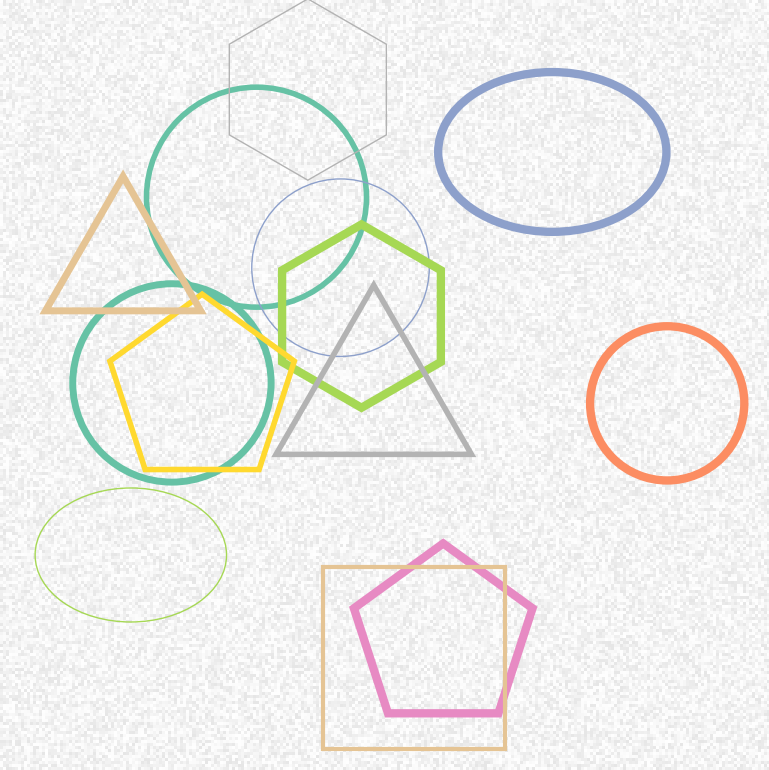[{"shape": "circle", "thickness": 2, "radius": 0.71, "center": [0.333, 0.744]}, {"shape": "circle", "thickness": 2.5, "radius": 0.64, "center": [0.223, 0.503]}, {"shape": "circle", "thickness": 3, "radius": 0.5, "center": [0.866, 0.476]}, {"shape": "circle", "thickness": 0.5, "radius": 0.58, "center": [0.442, 0.652]}, {"shape": "oval", "thickness": 3, "radius": 0.74, "center": [0.717, 0.803]}, {"shape": "pentagon", "thickness": 3, "radius": 0.61, "center": [0.576, 0.172]}, {"shape": "oval", "thickness": 0.5, "radius": 0.62, "center": [0.17, 0.279]}, {"shape": "hexagon", "thickness": 3, "radius": 0.6, "center": [0.469, 0.589]}, {"shape": "pentagon", "thickness": 2, "radius": 0.63, "center": [0.263, 0.492]}, {"shape": "square", "thickness": 1.5, "radius": 0.59, "center": [0.538, 0.146]}, {"shape": "triangle", "thickness": 2.5, "radius": 0.58, "center": [0.16, 0.655]}, {"shape": "hexagon", "thickness": 0.5, "radius": 0.59, "center": [0.4, 0.884]}, {"shape": "triangle", "thickness": 2, "radius": 0.73, "center": [0.485, 0.483]}]